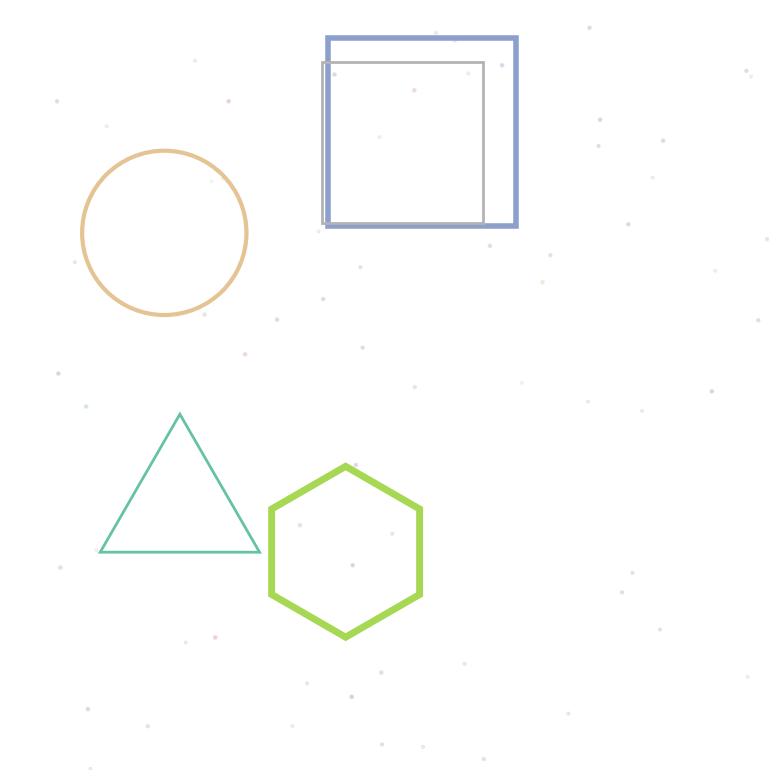[{"shape": "triangle", "thickness": 1, "radius": 0.6, "center": [0.234, 0.343]}, {"shape": "square", "thickness": 2, "radius": 0.61, "center": [0.548, 0.828]}, {"shape": "hexagon", "thickness": 2.5, "radius": 0.55, "center": [0.449, 0.283]}, {"shape": "circle", "thickness": 1.5, "radius": 0.53, "center": [0.213, 0.698]}, {"shape": "square", "thickness": 1, "radius": 0.52, "center": [0.523, 0.815]}]